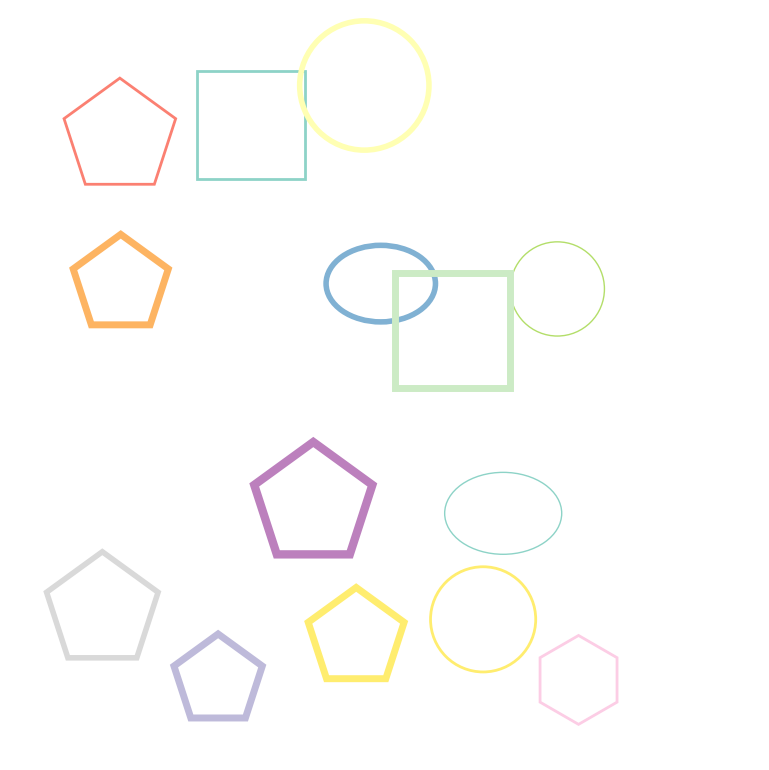[{"shape": "oval", "thickness": 0.5, "radius": 0.38, "center": [0.653, 0.333]}, {"shape": "square", "thickness": 1, "radius": 0.35, "center": [0.326, 0.837]}, {"shape": "circle", "thickness": 2, "radius": 0.42, "center": [0.473, 0.889]}, {"shape": "pentagon", "thickness": 2.5, "radius": 0.3, "center": [0.283, 0.116]}, {"shape": "pentagon", "thickness": 1, "radius": 0.38, "center": [0.156, 0.822]}, {"shape": "oval", "thickness": 2, "radius": 0.36, "center": [0.495, 0.632]}, {"shape": "pentagon", "thickness": 2.5, "radius": 0.32, "center": [0.157, 0.631]}, {"shape": "circle", "thickness": 0.5, "radius": 0.31, "center": [0.724, 0.625]}, {"shape": "hexagon", "thickness": 1, "radius": 0.29, "center": [0.751, 0.117]}, {"shape": "pentagon", "thickness": 2, "radius": 0.38, "center": [0.133, 0.207]}, {"shape": "pentagon", "thickness": 3, "radius": 0.4, "center": [0.407, 0.345]}, {"shape": "square", "thickness": 2.5, "radius": 0.37, "center": [0.588, 0.571]}, {"shape": "circle", "thickness": 1, "radius": 0.34, "center": [0.627, 0.196]}, {"shape": "pentagon", "thickness": 2.5, "radius": 0.33, "center": [0.463, 0.172]}]